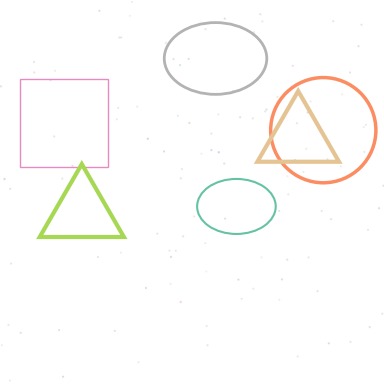[{"shape": "oval", "thickness": 1.5, "radius": 0.51, "center": [0.614, 0.464]}, {"shape": "circle", "thickness": 2.5, "radius": 0.68, "center": [0.84, 0.662]}, {"shape": "square", "thickness": 1, "radius": 0.57, "center": [0.167, 0.68]}, {"shape": "triangle", "thickness": 3, "radius": 0.63, "center": [0.212, 0.448]}, {"shape": "triangle", "thickness": 3, "radius": 0.61, "center": [0.775, 0.641]}, {"shape": "oval", "thickness": 2, "radius": 0.67, "center": [0.56, 0.848]}]